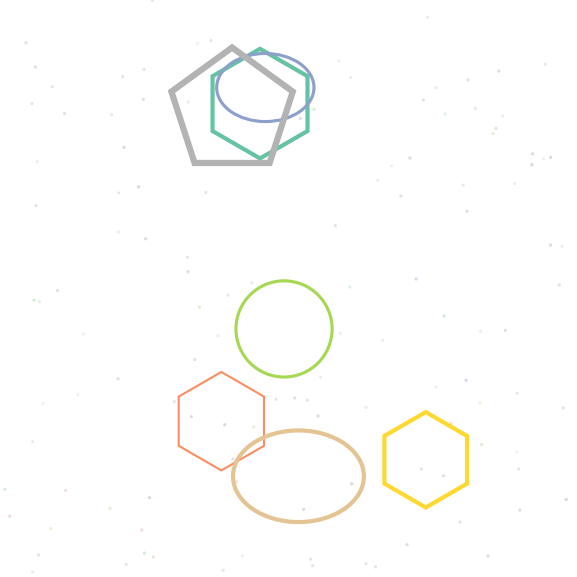[{"shape": "hexagon", "thickness": 2, "radius": 0.47, "center": [0.45, 0.82]}, {"shape": "hexagon", "thickness": 1, "radius": 0.43, "center": [0.383, 0.27]}, {"shape": "oval", "thickness": 1.5, "radius": 0.42, "center": [0.459, 0.848]}, {"shape": "circle", "thickness": 1.5, "radius": 0.42, "center": [0.492, 0.43]}, {"shape": "hexagon", "thickness": 2, "radius": 0.41, "center": [0.737, 0.203]}, {"shape": "oval", "thickness": 2, "radius": 0.57, "center": [0.517, 0.174]}, {"shape": "pentagon", "thickness": 3, "radius": 0.55, "center": [0.402, 0.806]}]